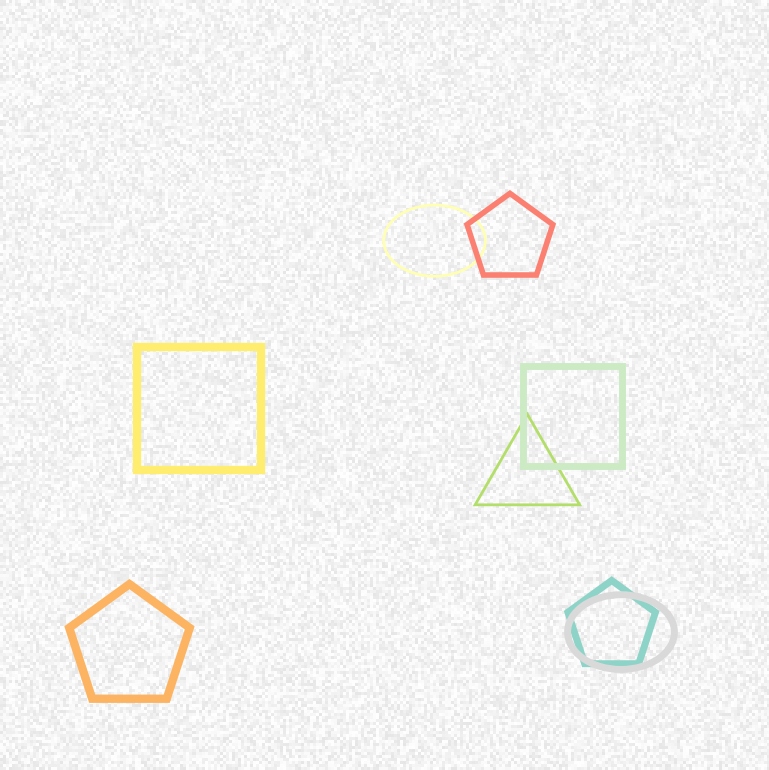[{"shape": "pentagon", "thickness": 2.5, "radius": 0.3, "center": [0.794, 0.186]}, {"shape": "oval", "thickness": 1, "radius": 0.33, "center": [0.564, 0.687]}, {"shape": "pentagon", "thickness": 2, "radius": 0.29, "center": [0.662, 0.69]}, {"shape": "pentagon", "thickness": 3, "radius": 0.41, "center": [0.168, 0.159]}, {"shape": "triangle", "thickness": 1, "radius": 0.39, "center": [0.685, 0.384]}, {"shape": "oval", "thickness": 2.5, "radius": 0.35, "center": [0.807, 0.179]}, {"shape": "square", "thickness": 2.5, "radius": 0.32, "center": [0.743, 0.46]}, {"shape": "square", "thickness": 3, "radius": 0.4, "center": [0.258, 0.469]}]